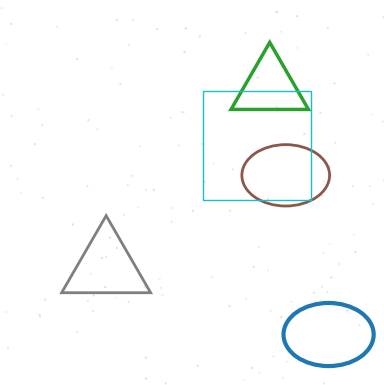[{"shape": "oval", "thickness": 3, "radius": 0.59, "center": [0.853, 0.131]}, {"shape": "triangle", "thickness": 2.5, "radius": 0.58, "center": [0.701, 0.774]}, {"shape": "oval", "thickness": 2, "radius": 0.57, "center": [0.742, 0.545]}, {"shape": "triangle", "thickness": 2, "radius": 0.67, "center": [0.276, 0.306]}, {"shape": "square", "thickness": 1, "radius": 0.7, "center": [0.668, 0.622]}]